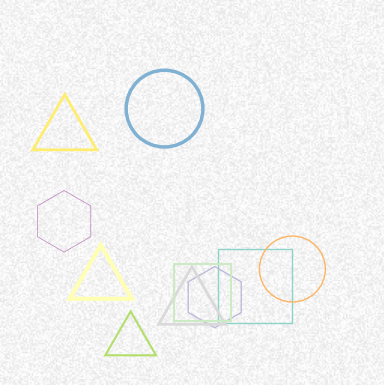[{"shape": "square", "thickness": 1, "radius": 0.48, "center": [0.662, 0.258]}, {"shape": "triangle", "thickness": 3, "radius": 0.47, "center": [0.262, 0.271]}, {"shape": "hexagon", "thickness": 1, "radius": 0.4, "center": [0.558, 0.228]}, {"shape": "circle", "thickness": 2.5, "radius": 0.5, "center": [0.427, 0.718]}, {"shape": "circle", "thickness": 1, "radius": 0.43, "center": [0.759, 0.301]}, {"shape": "triangle", "thickness": 1.5, "radius": 0.38, "center": [0.339, 0.115]}, {"shape": "triangle", "thickness": 2, "radius": 0.5, "center": [0.498, 0.208]}, {"shape": "hexagon", "thickness": 0.5, "radius": 0.4, "center": [0.167, 0.425]}, {"shape": "square", "thickness": 1.5, "radius": 0.37, "center": [0.527, 0.241]}, {"shape": "triangle", "thickness": 2, "radius": 0.48, "center": [0.168, 0.659]}]